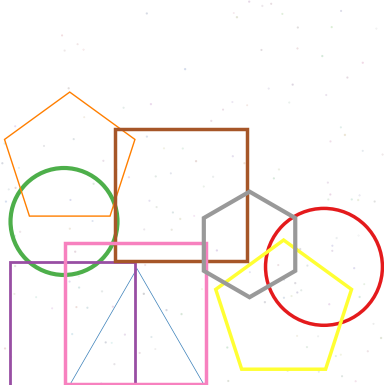[{"shape": "circle", "thickness": 2.5, "radius": 0.76, "center": [0.842, 0.307]}, {"shape": "triangle", "thickness": 0.5, "radius": 0.99, "center": [0.356, 0.103]}, {"shape": "circle", "thickness": 3, "radius": 0.69, "center": [0.166, 0.425]}, {"shape": "square", "thickness": 2, "radius": 0.81, "center": [0.189, 0.158]}, {"shape": "pentagon", "thickness": 1, "radius": 0.89, "center": [0.181, 0.583]}, {"shape": "pentagon", "thickness": 2.5, "radius": 0.93, "center": [0.737, 0.191]}, {"shape": "square", "thickness": 2.5, "radius": 0.85, "center": [0.469, 0.493]}, {"shape": "square", "thickness": 2.5, "radius": 0.92, "center": [0.352, 0.186]}, {"shape": "hexagon", "thickness": 3, "radius": 0.69, "center": [0.648, 0.365]}]